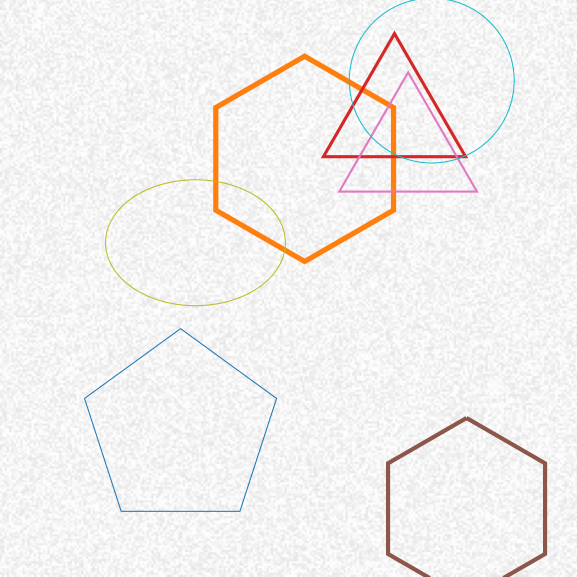[{"shape": "pentagon", "thickness": 0.5, "radius": 0.87, "center": [0.313, 0.255]}, {"shape": "hexagon", "thickness": 2.5, "radius": 0.89, "center": [0.528, 0.724]}, {"shape": "triangle", "thickness": 1.5, "radius": 0.71, "center": [0.683, 0.799]}, {"shape": "hexagon", "thickness": 2, "radius": 0.78, "center": [0.808, 0.118]}, {"shape": "triangle", "thickness": 1, "radius": 0.69, "center": [0.707, 0.736]}, {"shape": "oval", "thickness": 0.5, "radius": 0.78, "center": [0.338, 0.579]}, {"shape": "circle", "thickness": 0.5, "radius": 0.71, "center": [0.748, 0.86]}]